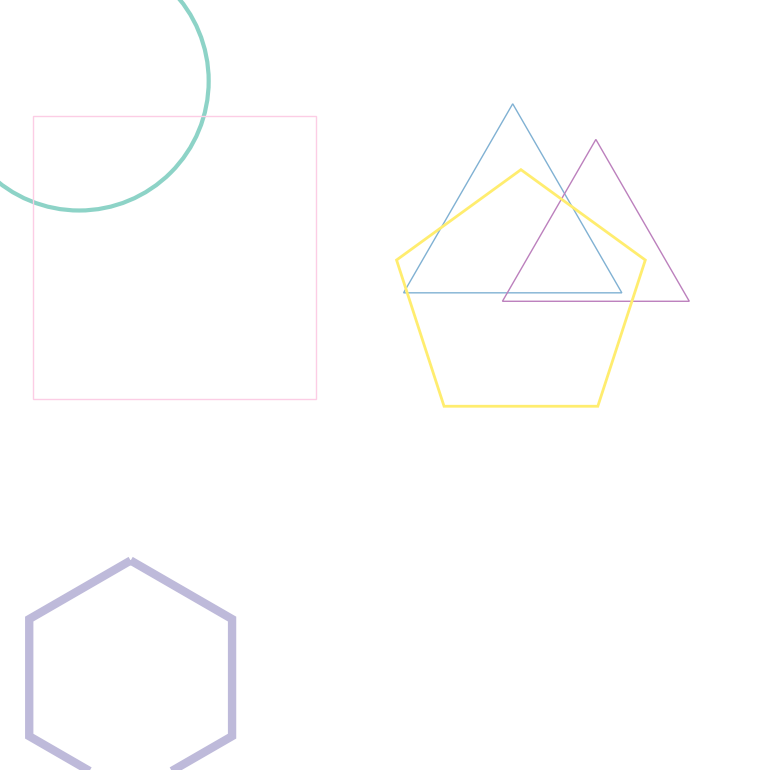[{"shape": "circle", "thickness": 1.5, "radius": 0.84, "center": [0.103, 0.895]}, {"shape": "hexagon", "thickness": 3, "radius": 0.76, "center": [0.17, 0.12]}, {"shape": "triangle", "thickness": 0.5, "radius": 0.82, "center": [0.666, 0.702]}, {"shape": "square", "thickness": 0.5, "radius": 0.92, "center": [0.227, 0.665]}, {"shape": "triangle", "thickness": 0.5, "radius": 0.7, "center": [0.774, 0.679]}, {"shape": "pentagon", "thickness": 1, "radius": 0.85, "center": [0.677, 0.61]}]